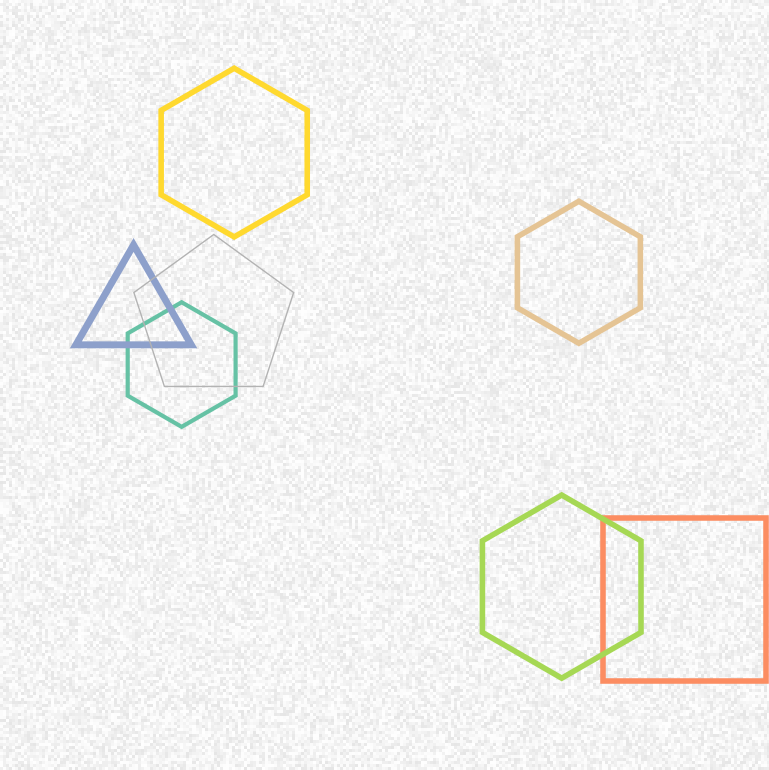[{"shape": "hexagon", "thickness": 1.5, "radius": 0.4, "center": [0.236, 0.527]}, {"shape": "square", "thickness": 2, "radius": 0.53, "center": [0.889, 0.221]}, {"shape": "triangle", "thickness": 2.5, "radius": 0.43, "center": [0.173, 0.595]}, {"shape": "hexagon", "thickness": 2, "radius": 0.59, "center": [0.729, 0.238]}, {"shape": "hexagon", "thickness": 2, "radius": 0.55, "center": [0.304, 0.802]}, {"shape": "hexagon", "thickness": 2, "radius": 0.46, "center": [0.752, 0.646]}, {"shape": "pentagon", "thickness": 0.5, "radius": 0.55, "center": [0.278, 0.586]}]